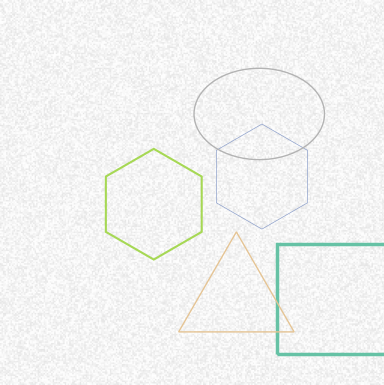[{"shape": "square", "thickness": 2.5, "radius": 0.71, "center": [0.862, 0.225]}, {"shape": "hexagon", "thickness": 0.5, "radius": 0.68, "center": [0.68, 0.541]}, {"shape": "hexagon", "thickness": 1.5, "radius": 0.72, "center": [0.399, 0.47]}, {"shape": "triangle", "thickness": 1, "radius": 0.87, "center": [0.614, 0.225]}, {"shape": "oval", "thickness": 1, "radius": 0.85, "center": [0.673, 0.704]}]